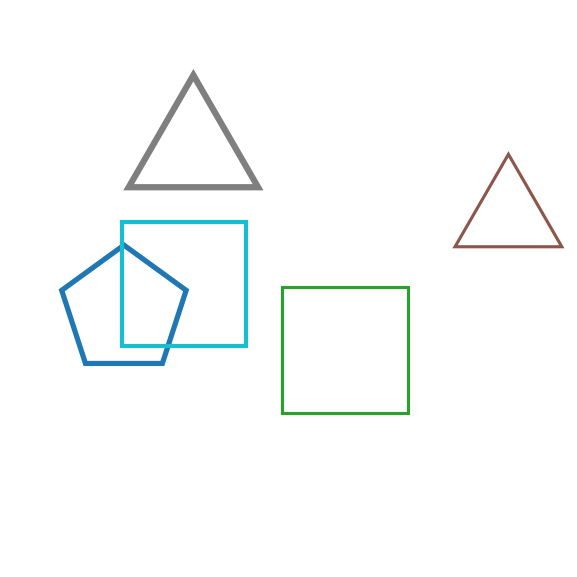[{"shape": "pentagon", "thickness": 2.5, "radius": 0.57, "center": [0.215, 0.461]}, {"shape": "square", "thickness": 1.5, "radius": 0.54, "center": [0.598, 0.393]}, {"shape": "triangle", "thickness": 1.5, "radius": 0.53, "center": [0.88, 0.625]}, {"shape": "triangle", "thickness": 3, "radius": 0.65, "center": [0.335, 0.74]}, {"shape": "square", "thickness": 2, "radius": 0.54, "center": [0.319, 0.508]}]